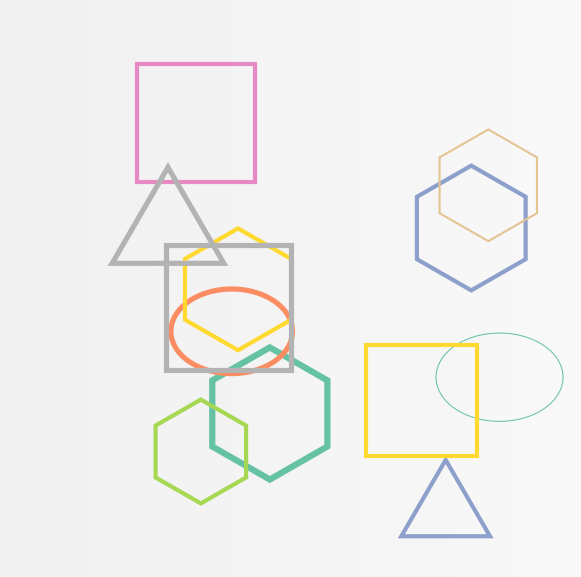[{"shape": "hexagon", "thickness": 3, "radius": 0.57, "center": [0.464, 0.283]}, {"shape": "oval", "thickness": 0.5, "radius": 0.55, "center": [0.859, 0.346]}, {"shape": "oval", "thickness": 2.5, "radius": 0.52, "center": [0.399, 0.425]}, {"shape": "triangle", "thickness": 2, "radius": 0.44, "center": [0.767, 0.115]}, {"shape": "hexagon", "thickness": 2, "radius": 0.54, "center": [0.811, 0.604]}, {"shape": "square", "thickness": 2, "radius": 0.51, "center": [0.337, 0.786]}, {"shape": "hexagon", "thickness": 2, "radius": 0.45, "center": [0.346, 0.217]}, {"shape": "hexagon", "thickness": 2, "radius": 0.53, "center": [0.41, 0.498]}, {"shape": "square", "thickness": 2, "radius": 0.48, "center": [0.725, 0.306]}, {"shape": "hexagon", "thickness": 1, "radius": 0.48, "center": [0.84, 0.678]}, {"shape": "square", "thickness": 2.5, "radius": 0.54, "center": [0.393, 0.467]}, {"shape": "triangle", "thickness": 2.5, "radius": 0.55, "center": [0.289, 0.599]}]